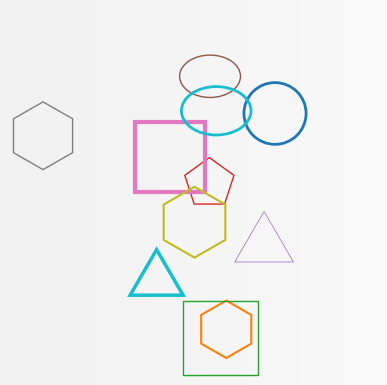[{"shape": "circle", "thickness": 2, "radius": 0.4, "center": [0.71, 0.705]}, {"shape": "hexagon", "thickness": 1.5, "radius": 0.37, "center": [0.584, 0.145]}, {"shape": "square", "thickness": 1, "radius": 0.48, "center": [0.57, 0.123]}, {"shape": "pentagon", "thickness": 1, "radius": 0.33, "center": [0.54, 0.524]}, {"shape": "triangle", "thickness": 0.5, "radius": 0.44, "center": [0.681, 0.363]}, {"shape": "oval", "thickness": 1, "radius": 0.39, "center": [0.542, 0.802]}, {"shape": "square", "thickness": 3, "radius": 0.46, "center": [0.439, 0.591]}, {"shape": "hexagon", "thickness": 1, "radius": 0.44, "center": [0.111, 0.647]}, {"shape": "hexagon", "thickness": 1.5, "radius": 0.46, "center": [0.502, 0.423]}, {"shape": "triangle", "thickness": 2.5, "radius": 0.39, "center": [0.404, 0.273]}, {"shape": "oval", "thickness": 2, "radius": 0.45, "center": [0.558, 0.712]}]